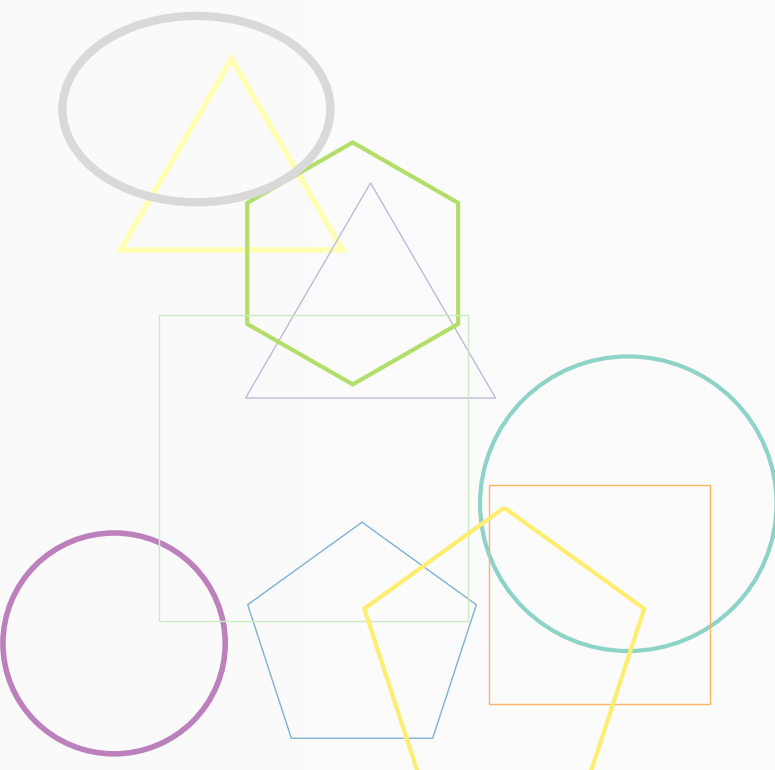[{"shape": "circle", "thickness": 1.5, "radius": 0.96, "center": [0.811, 0.346]}, {"shape": "triangle", "thickness": 2, "radius": 0.83, "center": [0.299, 0.758]}, {"shape": "triangle", "thickness": 0.5, "radius": 0.93, "center": [0.478, 0.576]}, {"shape": "pentagon", "thickness": 0.5, "radius": 0.78, "center": [0.467, 0.167]}, {"shape": "square", "thickness": 0.5, "radius": 0.71, "center": [0.773, 0.228]}, {"shape": "hexagon", "thickness": 1.5, "radius": 0.79, "center": [0.455, 0.658]}, {"shape": "oval", "thickness": 3, "radius": 0.86, "center": [0.253, 0.858]}, {"shape": "circle", "thickness": 2, "radius": 0.72, "center": [0.147, 0.164]}, {"shape": "square", "thickness": 0.5, "radius": 0.99, "center": [0.405, 0.393]}, {"shape": "pentagon", "thickness": 1.5, "radius": 0.95, "center": [0.651, 0.151]}]